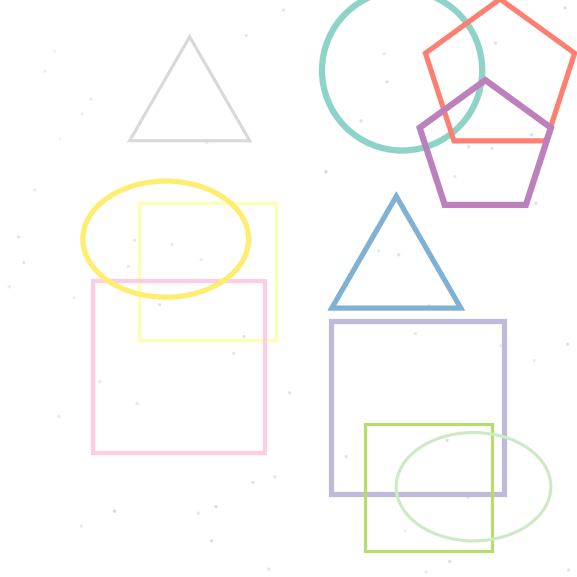[{"shape": "circle", "thickness": 3, "radius": 0.69, "center": [0.696, 0.877]}, {"shape": "square", "thickness": 1.5, "radius": 0.59, "center": [0.359, 0.529]}, {"shape": "square", "thickness": 2.5, "radius": 0.75, "center": [0.723, 0.293]}, {"shape": "pentagon", "thickness": 2.5, "radius": 0.68, "center": [0.866, 0.865]}, {"shape": "triangle", "thickness": 2.5, "radius": 0.65, "center": [0.686, 0.53]}, {"shape": "square", "thickness": 1.5, "radius": 0.55, "center": [0.742, 0.155]}, {"shape": "square", "thickness": 2, "radius": 0.75, "center": [0.31, 0.363]}, {"shape": "triangle", "thickness": 1.5, "radius": 0.6, "center": [0.328, 0.815]}, {"shape": "pentagon", "thickness": 3, "radius": 0.6, "center": [0.84, 0.741]}, {"shape": "oval", "thickness": 1.5, "radius": 0.67, "center": [0.82, 0.156]}, {"shape": "oval", "thickness": 2.5, "radius": 0.72, "center": [0.287, 0.585]}]